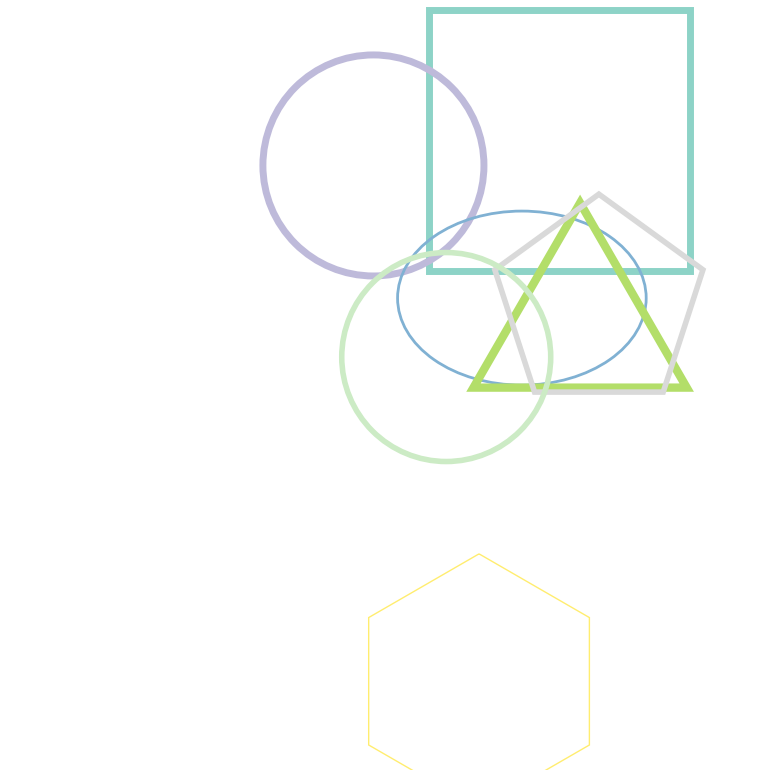[{"shape": "square", "thickness": 2.5, "radius": 0.85, "center": [0.727, 0.818]}, {"shape": "circle", "thickness": 2.5, "radius": 0.72, "center": [0.485, 0.785]}, {"shape": "oval", "thickness": 1, "radius": 0.81, "center": [0.678, 0.613]}, {"shape": "triangle", "thickness": 3, "radius": 0.8, "center": [0.753, 0.577]}, {"shape": "pentagon", "thickness": 2, "radius": 0.71, "center": [0.778, 0.606]}, {"shape": "circle", "thickness": 2, "radius": 0.68, "center": [0.58, 0.536]}, {"shape": "hexagon", "thickness": 0.5, "radius": 0.83, "center": [0.622, 0.115]}]